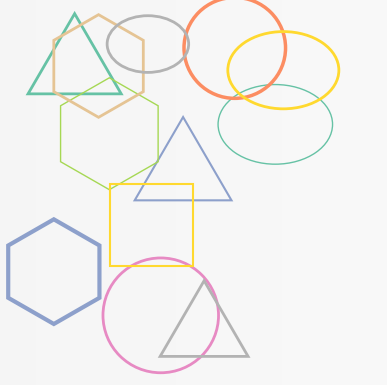[{"shape": "triangle", "thickness": 2, "radius": 0.69, "center": [0.193, 0.826]}, {"shape": "oval", "thickness": 1, "radius": 0.74, "center": [0.71, 0.677]}, {"shape": "circle", "thickness": 2.5, "radius": 0.66, "center": [0.606, 0.876]}, {"shape": "triangle", "thickness": 1.5, "radius": 0.72, "center": [0.472, 0.552]}, {"shape": "hexagon", "thickness": 3, "radius": 0.68, "center": [0.139, 0.294]}, {"shape": "circle", "thickness": 2, "radius": 0.75, "center": [0.415, 0.181]}, {"shape": "hexagon", "thickness": 1, "radius": 0.73, "center": [0.282, 0.653]}, {"shape": "oval", "thickness": 2, "radius": 0.72, "center": [0.731, 0.818]}, {"shape": "square", "thickness": 1.5, "radius": 0.53, "center": [0.392, 0.415]}, {"shape": "hexagon", "thickness": 2, "radius": 0.67, "center": [0.254, 0.829]}, {"shape": "oval", "thickness": 2, "radius": 0.53, "center": [0.382, 0.886]}, {"shape": "triangle", "thickness": 2, "radius": 0.66, "center": [0.527, 0.14]}]